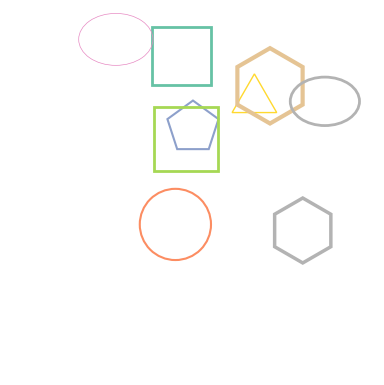[{"shape": "square", "thickness": 2, "radius": 0.38, "center": [0.471, 0.854]}, {"shape": "circle", "thickness": 1.5, "radius": 0.46, "center": [0.456, 0.417]}, {"shape": "pentagon", "thickness": 1.5, "radius": 0.35, "center": [0.501, 0.669]}, {"shape": "oval", "thickness": 0.5, "radius": 0.48, "center": [0.301, 0.898]}, {"shape": "square", "thickness": 2, "radius": 0.42, "center": [0.483, 0.639]}, {"shape": "triangle", "thickness": 1, "radius": 0.33, "center": [0.661, 0.741]}, {"shape": "hexagon", "thickness": 3, "radius": 0.49, "center": [0.701, 0.777]}, {"shape": "oval", "thickness": 2, "radius": 0.45, "center": [0.844, 0.737]}, {"shape": "hexagon", "thickness": 2.5, "radius": 0.42, "center": [0.786, 0.401]}]